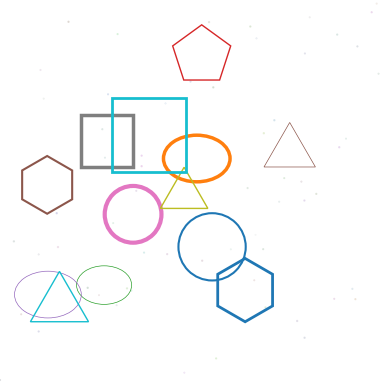[{"shape": "circle", "thickness": 1.5, "radius": 0.44, "center": [0.551, 0.359]}, {"shape": "hexagon", "thickness": 2, "radius": 0.41, "center": [0.637, 0.247]}, {"shape": "oval", "thickness": 2.5, "radius": 0.43, "center": [0.511, 0.588]}, {"shape": "oval", "thickness": 0.5, "radius": 0.36, "center": [0.27, 0.259]}, {"shape": "pentagon", "thickness": 1, "radius": 0.4, "center": [0.524, 0.856]}, {"shape": "oval", "thickness": 0.5, "radius": 0.43, "center": [0.124, 0.235]}, {"shape": "triangle", "thickness": 0.5, "radius": 0.39, "center": [0.752, 0.605]}, {"shape": "hexagon", "thickness": 1.5, "radius": 0.38, "center": [0.123, 0.52]}, {"shape": "circle", "thickness": 3, "radius": 0.37, "center": [0.346, 0.443]}, {"shape": "square", "thickness": 2.5, "radius": 0.34, "center": [0.279, 0.633]}, {"shape": "triangle", "thickness": 1, "radius": 0.36, "center": [0.478, 0.494]}, {"shape": "square", "thickness": 2, "radius": 0.48, "center": [0.387, 0.65]}, {"shape": "triangle", "thickness": 1, "radius": 0.44, "center": [0.154, 0.208]}]